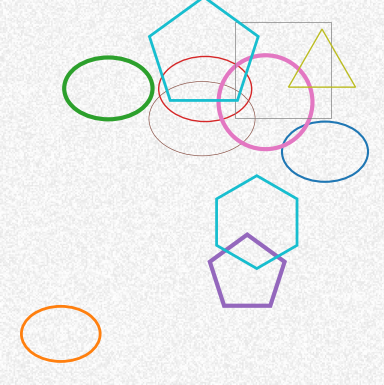[{"shape": "oval", "thickness": 1.5, "radius": 0.56, "center": [0.844, 0.606]}, {"shape": "oval", "thickness": 2, "radius": 0.51, "center": [0.158, 0.133]}, {"shape": "oval", "thickness": 3, "radius": 0.57, "center": [0.281, 0.77]}, {"shape": "oval", "thickness": 1, "radius": 0.6, "center": [0.533, 0.769]}, {"shape": "pentagon", "thickness": 3, "radius": 0.51, "center": [0.642, 0.288]}, {"shape": "oval", "thickness": 0.5, "radius": 0.69, "center": [0.525, 0.692]}, {"shape": "circle", "thickness": 3, "radius": 0.61, "center": [0.69, 0.735]}, {"shape": "square", "thickness": 0.5, "radius": 0.62, "center": [0.736, 0.818]}, {"shape": "triangle", "thickness": 1, "radius": 0.5, "center": [0.836, 0.824]}, {"shape": "pentagon", "thickness": 2, "radius": 0.74, "center": [0.529, 0.859]}, {"shape": "hexagon", "thickness": 2, "radius": 0.6, "center": [0.667, 0.423]}]